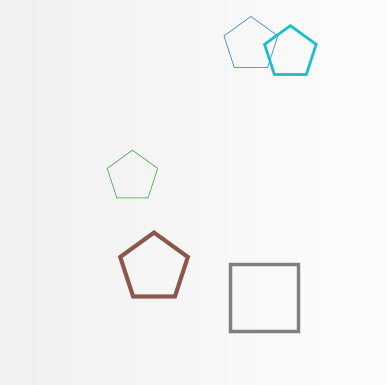[{"shape": "pentagon", "thickness": 0.5, "radius": 0.37, "center": [0.648, 0.884]}, {"shape": "pentagon", "thickness": 0.5, "radius": 0.34, "center": [0.342, 0.541]}, {"shape": "pentagon", "thickness": 3, "radius": 0.46, "center": [0.398, 0.304]}, {"shape": "square", "thickness": 2.5, "radius": 0.44, "center": [0.682, 0.227]}, {"shape": "pentagon", "thickness": 2, "radius": 0.35, "center": [0.749, 0.863]}]